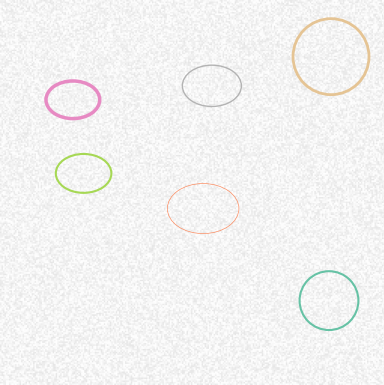[{"shape": "circle", "thickness": 1.5, "radius": 0.38, "center": [0.855, 0.219]}, {"shape": "oval", "thickness": 0.5, "radius": 0.46, "center": [0.528, 0.458]}, {"shape": "oval", "thickness": 2.5, "radius": 0.35, "center": [0.189, 0.741]}, {"shape": "oval", "thickness": 1.5, "radius": 0.36, "center": [0.217, 0.55]}, {"shape": "circle", "thickness": 2, "radius": 0.49, "center": [0.86, 0.853]}, {"shape": "oval", "thickness": 1, "radius": 0.38, "center": [0.55, 0.777]}]